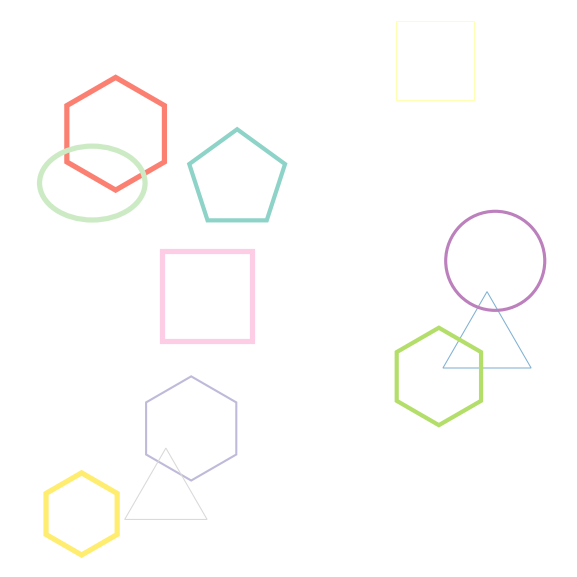[{"shape": "pentagon", "thickness": 2, "radius": 0.44, "center": [0.411, 0.688]}, {"shape": "square", "thickness": 0.5, "radius": 0.34, "center": [0.753, 0.895]}, {"shape": "hexagon", "thickness": 1, "radius": 0.45, "center": [0.331, 0.257]}, {"shape": "hexagon", "thickness": 2.5, "radius": 0.49, "center": [0.2, 0.768]}, {"shape": "triangle", "thickness": 0.5, "radius": 0.44, "center": [0.843, 0.406]}, {"shape": "hexagon", "thickness": 2, "radius": 0.42, "center": [0.76, 0.347]}, {"shape": "square", "thickness": 2.5, "radius": 0.39, "center": [0.359, 0.486]}, {"shape": "triangle", "thickness": 0.5, "radius": 0.41, "center": [0.287, 0.141]}, {"shape": "circle", "thickness": 1.5, "radius": 0.43, "center": [0.858, 0.547]}, {"shape": "oval", "thickness": 2.5, "radius": 0.46, "center": [0.16, 0.682]}, {"shape": "hexagon", "thickness": 2.5, "radius": 0.36, "center": [0.141, 0.109]}]